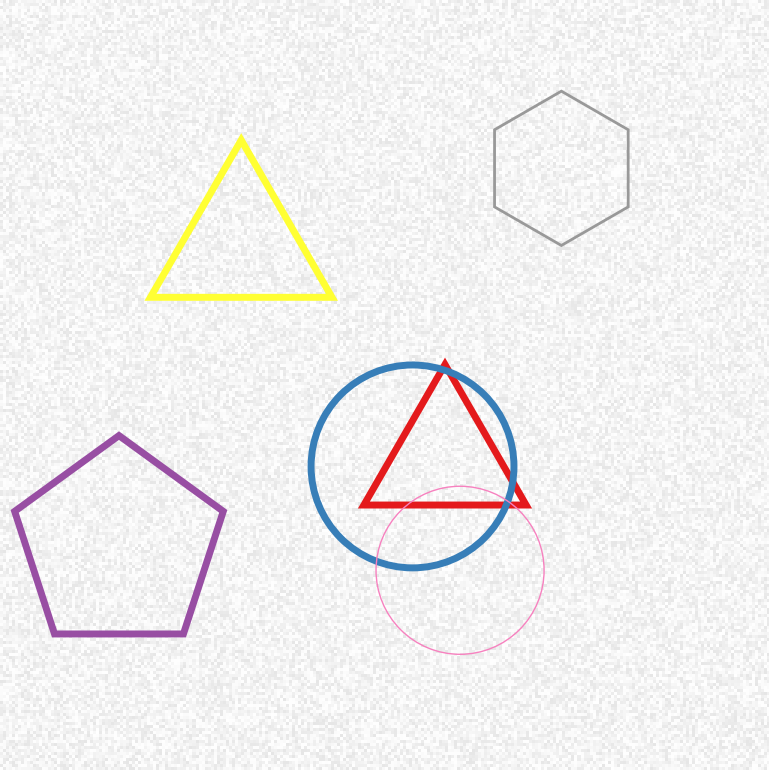[{"shape": "triangle", "thickness": 2.5, "radius": 0.61, "center": [0.578, 0.405]}, {"shape": "circle", "thickness": 2.5, "radius": 0.66, "center": [0.536, 0.394]}, {"shape": "pentagon", "thickness": 2.5, "radius": 0.71, "center": [0.155, 0.292]}, {"shape": "triangle", "thickness": 2.5, "radius": 0.68, "center": [0.313, 0.682]}, {"shape": "circle", "thickness": 0.5, "radius": 0.55, "center": [0.597, 0.259]}, {"shape": "hexagon", "thickness": 1, "radius": 0.5, "center": [0.729, 0.781]}]